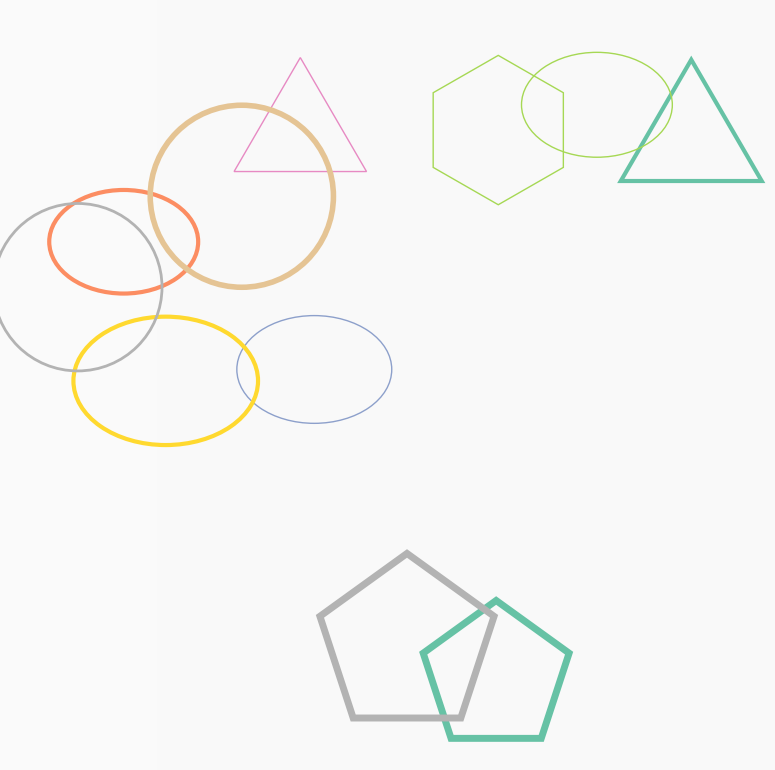[{"shape": "pentagon", "thickness": 2.5, "radius": 0.49, "center": [0.64, 0.121]}, {"shape": "triangle", "thickness": 1.5, "radius": 0.52, "center": [0.892, 0.817]}, {"shape": "oval", "thickness": 1.5, "radius": 0.48, "center": [0.16, 0.686]}, {"shape": "oval", "thickness": 0.5, "radius": 0.5, "center": [0.406, 0.52]}, {"shape": "triangle", "thickness": 0.5, "radius": 0.49, "center": [0.387, 0.827]}, {"shape": "hexagon", "thickness": 0.5, "radius": 0.48, "center": [0.643, 0.831]}, {"shape": "oval", "thickness": 0.5, "radius": 0.49, "center": [0.77, 0.864]}, {"shape": "oval", "thickness": 1.5, "radius": 0.6, "center": [0.214, 0.505]}, {"shape": "circle", "thickness": 2, "radius": 0.59, "center": [0.312, 0.745]}, {"shape": "pentagon", "thickness": 2.5, "radius": 0.59, "center": [0.525, 0.163]}, {"shape": "circle", "thickness": 1, "radius": 0.54, "center": [0.1, 0.627]}]